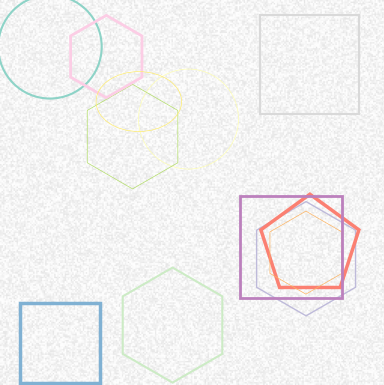[{"shape": "circle", "thickness": 1.5, "radius": 0.67, "center": [0.13, 0.878]}, {"shape": "circle", "thickness": 0.5, "radius": 0.65, "center": [0.49, 0.691]}, {"shape": "hexagon", "thickness": 1, "radius": 0.74, "center": [0.795, 0.328]}, {"shape": "pentagon", "thickness": 2.5, "radius": 0.67, "center": [0.805, 0.362]}, {"shape": "square", "thickness": 2.5, "radius": 0.52, "center": [0.155, 0.109]}, {"shape": "hexagon", "thickness": 0.5, "radius": 0.54, "center": [0.794, 0.344]}, {"shape": "hexagon", "thickness": 0.5, "radius": 0.68, "center": [0.344, 0.645]}, {"shape": "hexagon", "thickness": 2, "radius": 0.53, "center": [0.276, 0.853]}, {"shape": "square", "thickness": 1.5, "radius": 0.64, "center": [0.804, 0.832]}, {"shape": "square", "thickness": 2, "radius": 0.66, "center": [0.755, 0.358]}, {"shape": "hexagon", "thickness": 1.5, "radius": 0.75, "center": [0.448, 0.156]}, {"shape": "oval", "thickness": 0.5, "radius": 0.56, "center": [0.361, 0.736]}]